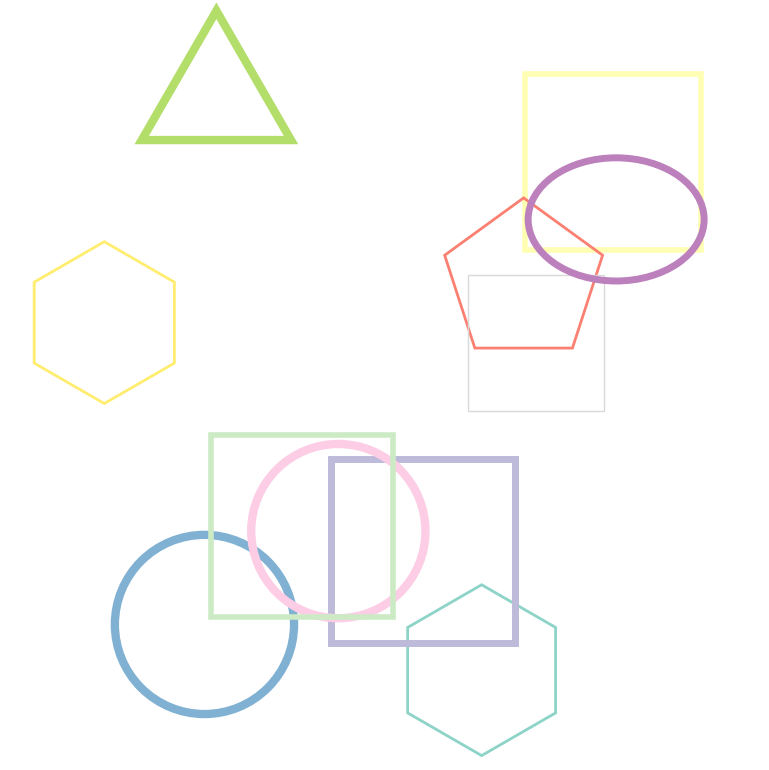[{"shape": "hexagon", "thickness": 1, "radius": 0.55, "center": [0.625, 0.13]}, {"shape": "square", "thickness": 2, "radius": 0.57, "center": [0.797, 0.79]}, {"shape": "square", "thickness": 2.5, "radius": 0.6, "center": [0.549, 0.285]}, {"shape": "pentagon", "thickness": 1, "radius": 0.54, "center": [0.68, 0.635]}, {"shape": "circle", "thickness": 3, "radius": 0.58, "center": [0.266, 0.189]}, {"shape": "triangle", "thickness": 3, "radius": 0.56, "center": [0.281, 0.874]}, {"shape": "circle", "thickness": 3, "radius": 0.57, "center": [0.439, 0.31]}, {"shape": "square", "thickness": 0.5, "radius": 0.44, "center": [0.696, 0.554]}, {"shape": "oval", "thickness": 2.5, "radius": 0.57, "center": [0.8, 0.715]}, {"shape": "square", "thickness": 2, "radius": 0.59, "center": [0.392, 0.317]}, {"shape": "hexagon", "thickness": 1, "radius": 0.53, "center": [0.135, 0.581]}]